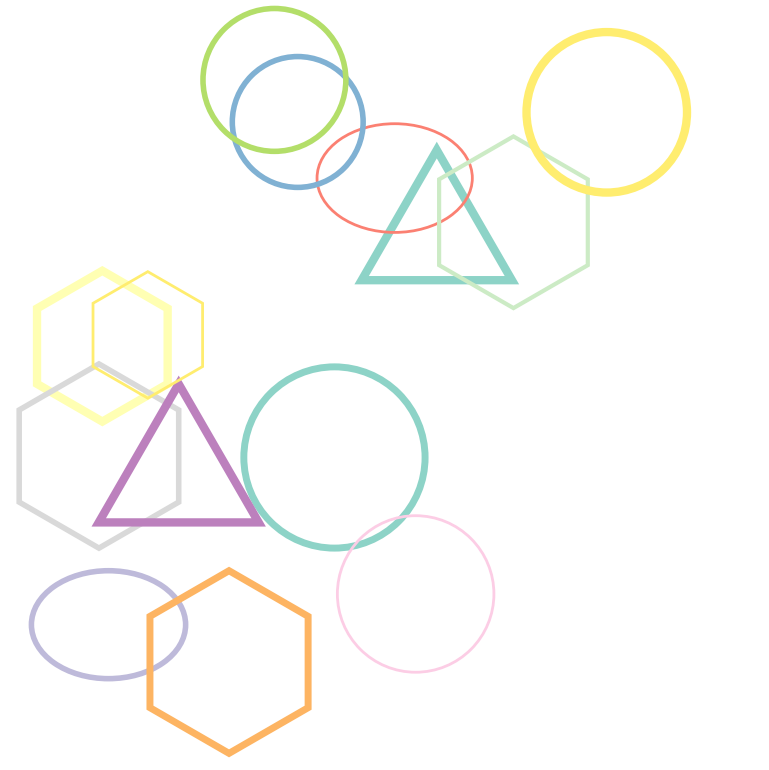[{"shape": "circle", "thickness": 2.5, "radius": 0.59, "center": [0.434, 0.406]}, {"shape": "triangle", "thickness": 3, "radius": 0.56, "center": [0.567, 0.692]}, {"shape": "hexagon", "thickness": 3, "radius": 0.49, "center": [0.133, 0.55]}, {"shape": "oval", "thickness": 2, "radius": 0.5, "center": [0.141, 0.189]}, {"shape": "oval", "thickness": 1, "radius": 0.5, "center": [0.513, 0.769]}, {"shape": "circle", "thickness": 2, "radius": 0.42, "center": [0.387, 0.842]}, {"shape": "hexagon", "thickness": 2.5, "radius": 0.59, "center": [0.297, 0.14]}, {"shape": "circle", "thickness": 2, "radius": 0.46, "center": [0.356, 0.896]}, {"shape": "circle", "thickness": 1, "radius": 0.51, "center": [0.54, 0.229]}, {"shape": "hexagon", "thickness": 2, "radius": 0.6, "center": [0.129, 0.408]}, {"shape": "triangle", "thickness": 3, "radius": 0.6, "center": [0.232, 0.381]}, {"shape": "hexagon", "thickness": 1.5, "radius": 0.56, "center": [0.667, 0.711]}, {"shape": "circle", "thickness": 3, "radius": 0.52, "center": [0.788, 0.854]}, {"shape": "hexagon", "thickness": 1, "radius": 0.41, "center": [0.192, 0.565]}]